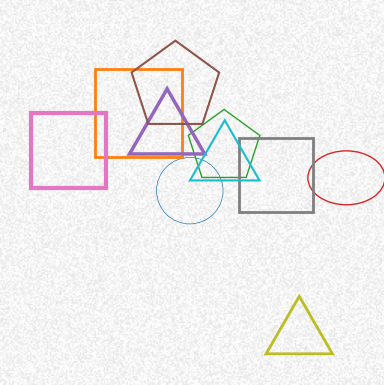[{"shape": "circle", "thickness": 0.5, "radius": 0.43, "center": [0.493, 0.505]}, {"shape": "square", "thickness": 2, "radius": 0.57, "center": [0.359, 0.706]}, {"shape": "pentagon", "thickness": 1, "radius": 0.49, "center": [0.582, 0.618]}, {"shape": "oval", "thickness": 1, "radius": 0.5, "center": [0.9, 0.538]}, {"shape": "triangle", "thickness": 2.5, "radius": 0.56, "center": [0.434, 0.656]}, {"shape": "pentagon", "thickness": 1.5, "radius": 0.6, "center": [0.456, 0.775]}, {"shape": "square", "thickness": 3, "radius": 0.49, "center": [0.178, 0.61]}, {"shape": "square", "thickness": 2, "radius": 0.48, "center": [0.716, 0.545]}, {"shape": "triangle", "thickness": 2, "radius": 0.5, "center": [0.777, 0.131]}, {"shape": "triangle", "thickness": 1.5, "radius": 0.52, "center": [0.584, 0.583]}]